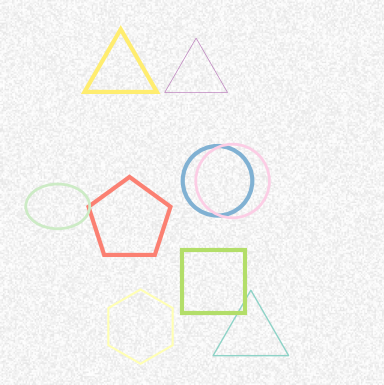[{"shape": "triangle", "thickness": 1, "radius": 0.57, "center": [0.652, 0.133]}, {"shape": "hexagon", "thickness": 1.5, "radius": 0.48, "center": [0.365, 0.152]}, {"shape": "pentagon", "thickness": 3, "radius": 0.56, "center": [0.336, 0.428]}, {"shape": "circle", "thickness": 3, "radius": 0.45, "center": [0.565, 0.53]}, {"shape": "square", "thickness": 3, "radius": 0.41, "center": [0.555, 0.269]}, {"shape": "circle", "thickness": 2, "radius": 0.48, "center": [0.604, 0.53]}, {"shape": "triangle", "thickness": 0.5, "radius": 0.47, "center": [0.509, 0.807]}, {"shape": "oval", "thickness": 2, "radius": 0.42, "center": [0.15, 0.464]}, {"shape": "triangle", "thickness": 3, "radius": 0.54, "center": [0.314, 0.816]}]